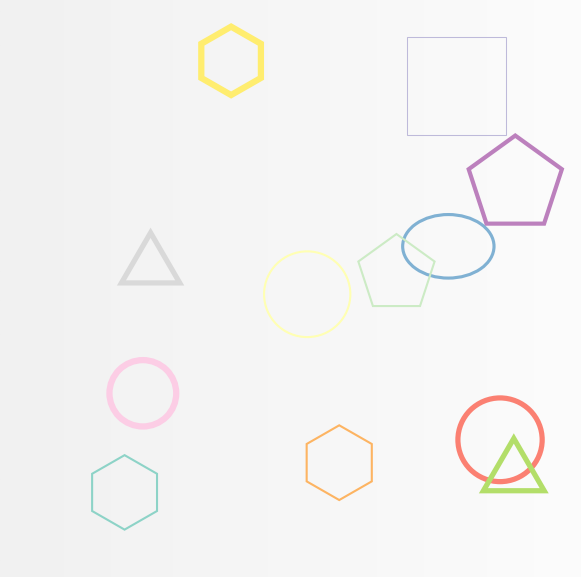[{"shape": "hexagon", "thickness": 1, "radius": 0.32, "center": [0.214, 0.147]}, {"shape": "circle", "thickness": 1, "radius": 0.37, "center": [0.529, 0.49]}, {"shape": "square", "thickness": 0.5, "radius": 0.42, "center": [0.785, 0.851]}, {"shape": "circle", "thickness": 2.5, "radius": 0.36, "center": [0.86, 0.238]}, {"shape": "oval", "thickness": 1.5, "radius": 0.39, "center": [0.771, 0.573]}, {"shape": "hexagon", "thickness": 1, "radius": 0.32, "center": [0.584, 0.198]}, {"shape": "triangle", "thickness": 2.5, "radius": 0.3, "center": [0.884, 0.18]}, {"shape": "circle", "thickness": 3, "radius": 0.29, "center": [0.246, 0.318]}, {"shape": "triangle", "thickness": 2.5, "radius": 0.29, "center": [0.259, 0.538]}, {"shape": "pentagon", "thickness": 2, "radius": 0.42, "center": [0.886, 0.68]}, {"shape": "pentagon", "thickness": 1, "radius": 0.34, "center": [0.682, 0.525]}, {"shape": "hexagon", "thickness": 3, "radius": 0.3, "center": [0.398, 0.894]}]